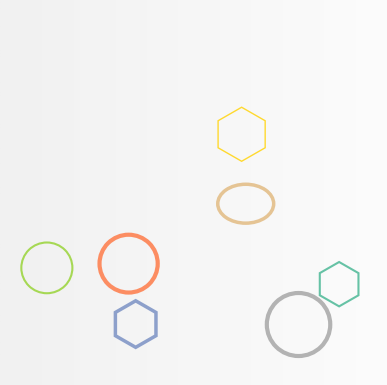[{"shape": "hexagon", "thickness": 1.5, "radius": 0.29, "center": [0.875, 0.262]}, {"shape": "circle", "thickness": 3, "radius": 0.38, "center": [0.332, 0.315]}, {"shape": "hexagon", "thickness": 2.5, "radius": 0.3, "center": [0.35, 0.158]}, {"shape": "circle", "thickness": 1.5, "radius": 0.33, "center": [0.121, 0.304]}, {"shape": "hexagon", "thickness": 1, "radius": 0.35, "center": [0.624, 0.651]}, {"shape": "oval", "thickness": 2.5, "radius": 0.36, "center": [0.634, 0.471]}, {"shape": "circle", "thickness": 3, "radius": 0.41, "center": [0.77, 0.157]}]